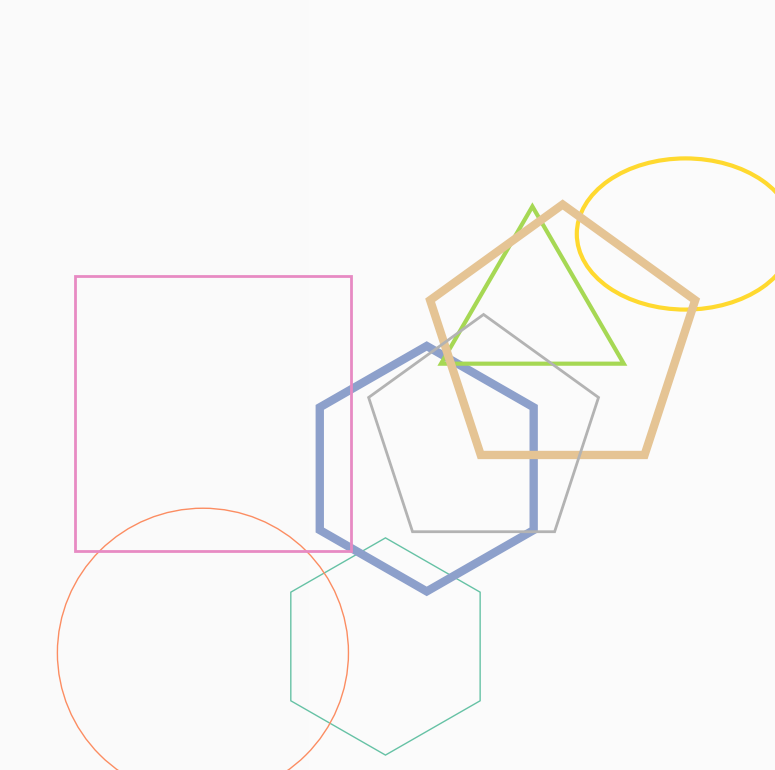[{"shape": "hexagon", "thickness": 0.5, "radius": 0.71, "center": [0.497, 0.16]}, {"shape": "circle", "thickness": 0.5, "radius": 0.94, "center": [0.262, 0.152]}, {"shape": "hexagon", "thickness": 3, "radius": 0.8, "center": [0.551, 0.391]}, {"shape": "square", "thickness": 1, "radius": 0.89, "center": [0.275, 0.463]}, {"shape": "triangle", "thickness": 1.5, "radius": 0.68, "center": [0.687, 0.596]}, {"shape": "oval", "thickness": 1.5, "radius": 0.7, "center": [0.884, 0.696]}, {"shape": "pentagon", "thickness": 3, "radius": 0.9, "center": [0.726, 0.555]}, {"shape": "pentagon", "thickness": 1, "radius": 0.78, "center": [0.624, 0.436]}]